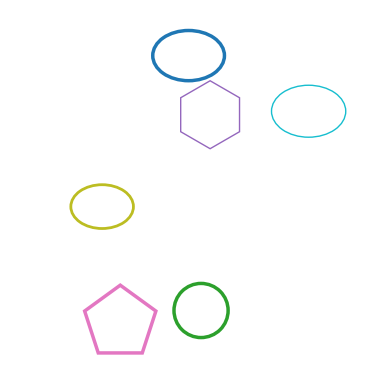[{"shape": "oval", "thickness": 2.5, "radius": 0.47, "center": [0.49, 0.856]}, {"shape": "circle", "thickness": 2.5, "radius": 0.35, "center": [0.522, 0.194]}, {"shape": "hexagon", "thickness": 1, "radius": 0.44, "center": [0.546, 0.702]}, {"shape": "pentagon", "thickness": 2.5, "radius": 0.49, "center": [0.312, 0.162]}, {"shape": "oval", "thickness": 2, "radius": 0.41, "center": [0.265, 0.463]}, {"shape": "oval", "thickness": 1, "radius": 0.48, "center": [0.802, 0.711]}]